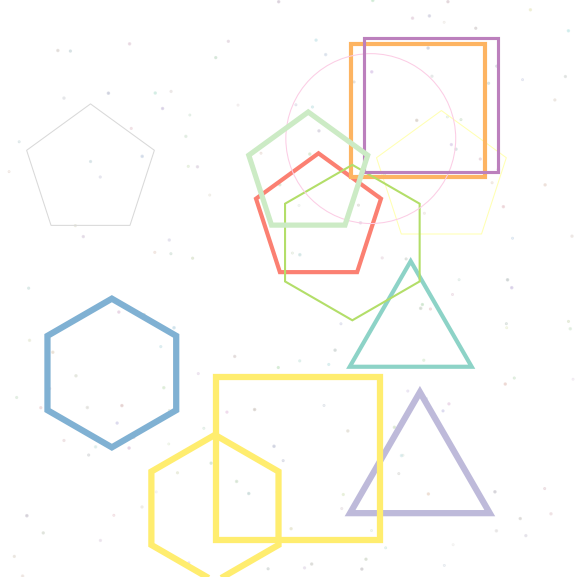[{"shape": "triangle", "thickness": 2, "radius": 0.61, "center": [0.711, 0.425]}, {"shape": "pentagon", "thickness": 0.5, "radius": 0.59, "center": [0.764, 0.69]}, {"shape": "triangle", "thickness": 3, "radius": 0.7, "center": [0.727, 0.18]}, {"shape": "pentagon", "thickness": 2, "radius": 0.57, "center": [0.552, 0.62]}, {"shape": "hexagon", "thickness": 3, "radius": 0.64, "center": [0.194, 0.353]}, {"shape": "square", "thickness": 2, "radius": 0.58, "center": [0.724, 0.808]}, {"shape": "hexagon", "thickness": 1, "radius": 0.67, "center": [0.61, 0.579]}, {"shape": "circle", "thickness": 0.5, "radius": 0.74, "center": [0.642, 0.759]}, {"shape": "pentagon", "thickness": 0.5, "radius": 0.58, "center": [0.157, 0.703]}, {"shape": "square", "thickness": 1.5, "radius": 0.58, "center": [0.747, 0.817]}, {"shape": "pentagon", "thickness": 2.5, "radius": 0.54, "center": [0.534, 0.697]}, {"shape": "square", "thickness": 3, "radius": 0.71, "center": [0.515, 0.205]}, {"shape": "hexagon", "thickness": 3, "radius": 0.64, "center": [0.372, 0.119]}]